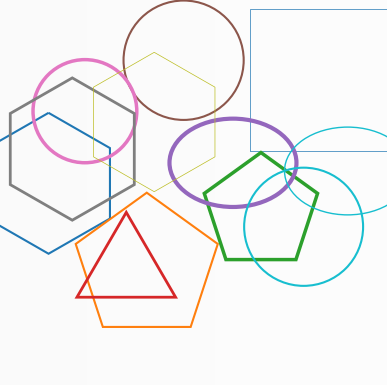[{"shape": "square", "thickness": 0.5, "radius": 0.92, "center": [0.83, 0.792]}, {"shape": "hexagon", "thickness": 1.5, "radius": 0.91, "center": [0.125, 0.524]}, {"shape": "pentagon", "thickness": 1.5, "radius": 0.96, "center": [0.379, 0.307]}, {"shape": "pentagon", "thickness": 2.5, "radius": 0.77, "center": [0.673, 0.45]}, {"shape": "triangle", "thickness": 2, "radius": 0.73, "center": [0.326, 0.302]}, {"shape": "oval", "thickness": 3, "radius": 0.82, "center": [0.601, 0.577]}, {"shape": "circle", "thickness": 1.5, "radius": 0.78, "center": [0.474, 0.844]}, {"shape": "circle", "thickness": 2.5, "radius": 0.67, "center": [0.219, 0.711]}, {"shape": "hexagon", "thickness": 2, "radius": 0.92, "center": [0.187, 0.613]}, {"shape": "hexagon", "thickness": 0.5, "radius": 0.9, "center": [0.398, 0.683]}, {"shape": "oval", "thickness": 1, "radius": 0.81, "center": [0.897, 0.556]}, {"shape": "circle", "thickness": 1.5, "radius": 0.77, "center": [0.784, 0.411]}]